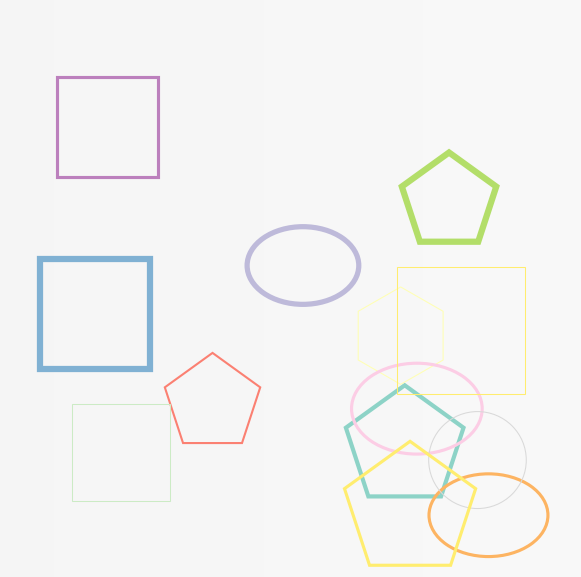[{"shape": "pentagon", "thickness": 2, "radius": 0.53, "center": [0.696, 0.226]}, {"shape": "hexagon", "thickness": 0.5, "radius": 0.42, "center": [0.689, 0.418]}, {"shape": "oval", "thickness": 2.5, "radius": 0.48, "center": [0.521, 0.539]}, {"shape": "pentagon", "thickness": 1, "radius": 0.43, "center": [0.366, 0.302]}, {"shape": "square", "thickness": 3, "radius": 0.48, "center": [0.164, 0.455]}, {"shape": "oval", "thickness": 1.5, "radius": 0.51, "center": [0.84, 0.107]}, {"shape": "pentagon", "thickness": 3, "radius": 0.43, "center": [0.773, 0.65]}, {"shape": "oval", "thickness": 1.5, "radius": 0.56, "center": [0.717, 0.292]}, {"shape": "circle", "thickness": 0.5, "radius": 0.42, "center": [0.821, 0.202]}, {"shape": "square", "thickness": 1.5, "radius": 0.44, "center": [0.184, 0.779]}, {"shape": "square", "thickness": 0.5, "radius": 0.42, "center": [0.208, 0.216]}, {"shape": "square", "thickness": 0.5, "radius": 0.55, "center": [0.793, 0.426]}, {"shape": "pentagon", "thickness": 1.5, "radius": 0.59, "center": [0.705, 0.116]}]